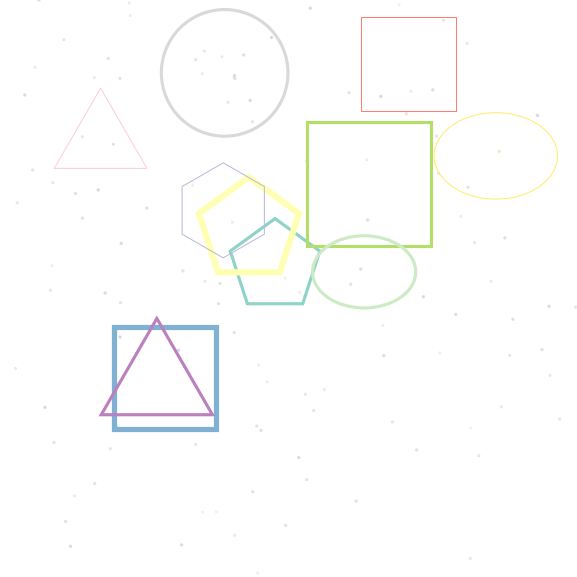[{"shape": "pentagon", "thickness": 1.5, "radius": 0.41, "center": [0.476, 0.539]}, {"shape": "pentagon", "thickness": 3, "radius": 0.46, "center": [0.431, 0.601]}, {"shape": "hexagon", "thickness": 0.5, "radius": 0.41, "center": [0.387, 0.635]}, {"shape": "square", "thickness": 0.5, "radius": 0.41, "center": [0.708, 0.888]}, {"shape": "square", "thickness": 2.5, "radius": 0.44, "center": [0.286, 0.345]}, {"shape": "square", "thickness": 1.5, "radius": 0.54, "center": [0.639, 0.68]}, {"shape": "triangle", "thickness": 0.5, "radius": 0.46, "center": [0.174, 0.754]}, {"shape": "circle", "thickness": 1.5, "radius": 0.55, "center": [0.389, 0.873]}, {"shape": "triangle", "thickness": 1.5, "radius": 0.56, "center": [0.272, 0.337]}, {"shape": "oval", "thickness": 1.5, "radius": 0.45, "center": [0.631, 0.528]}, {"shape": "oval", "thickness": 0.5, "radius": 0.53, "center": [0.858, 0.729]}]